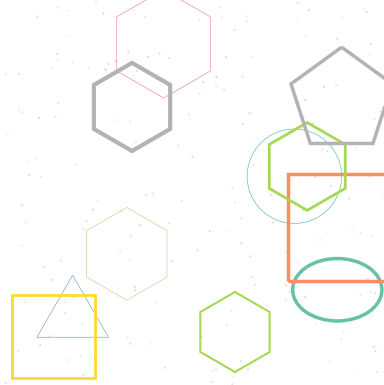[{"shape": "oval", "thickness": 2.5, "radius": 0.58, "center": [0.876, 0.247]}, {"shape": "circle", "thickness": 0.5, "radius": 0.61, "center": [0.765, 0.542]}, {"shape": "square", "thickness": 2.5, "radius": 0.7, "center": [0.888, 0.409]}, {"shape": "triangle", "thickness": 0.5, "radius": 0.54, "center": [0.189, 0.178]}, {"shape": "hexagon", "thickness": 0.5, "radius": 0.7, "center": [0.425, 0.886]}, {"shape": "hexagon", "thickness": 1.5, "radius": 0.52, "center": [0.61, 0.138]}, {"shape": "hexagon", "thickness": 2, "radius": 0.57, "center": [0.798, 0.568]}, {"shape": "square", "thickness": 2, "radius": 0.54, "center": [0.138, 0.126]}, {"shape": "hexagon", "thickness": 0.5, "radius": 0.6, "center": [0.329, 0.341]}, {"shape": "hexagon", "thickness": 3, "radius": 0.57, "center": [0.343, 0.722]}, {"shape": "pentagon", "thickness": 2.5, "radius": 0.69, "center": [0.887, 0.739]}]